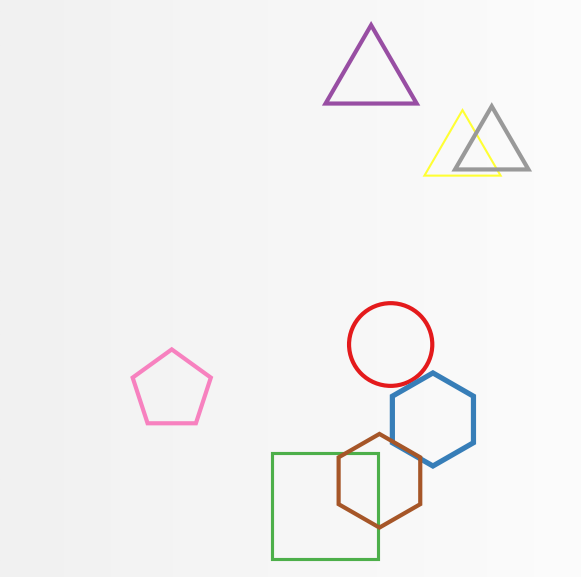[{"shape": "circle", "thickness": 2, "radius": 0.36, "center": [0.672, 0.403]}, {"shape": "hexagon", "thickness": 2.5, "radius": 0.4, "center": [0.745, 0.273]}, {"shape": "square", "thickness": 1.5, "radius": 0.46, "center": [0.56, 0.122]}, {"shape": "triangle", "thickness": 2, "radius": 0.45, "center": [0.638, 0.865]}, {"shape": "triangle", "thickness": 1, "radius": 0.38, "center": [0.796, 0.733]}, {"shape": "hexagon", "thickness": 2, "radius": 0.41, "center": [0.653, 0.167]}, {"shape": "pentagon", "thickness": 2, "radius": 0.35, "center": [0.295, 0.323]}, {"shape": "triangle", "thickness": 2, "radius": 0.36, "center": [0.846, 0.742]}]